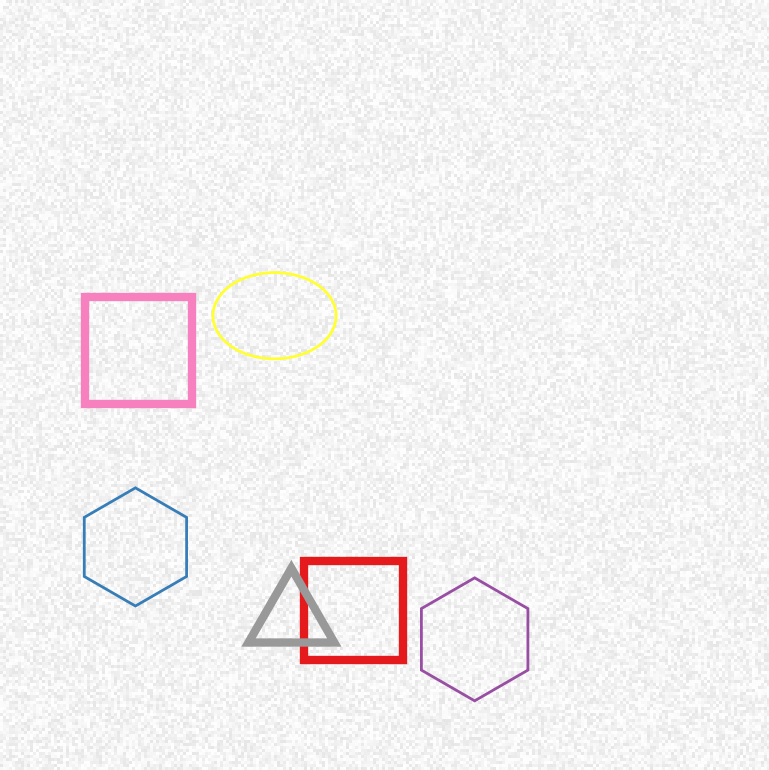[{"shape": "square", "thickness": 3, "radius": 0.32, "center": [0.459, 0.207]}, {"shape": "hexagon", "thickness": 1, "radius": 0.38, "center": [0.176, 0.29]}, {"shape": "hexagon", "thickness": 1, "radius": 0.4, "center": [0.616, 0.17]}, {"shape": "oval", "thickness": 1, "radius": 0.4, "center": [0.357, 0.59]}, {"shape": "square", "thickness": 3, "radius": 0.35, "center": [0.18, 0.545]}, {"shape": "triangle", "thickness": 3, "radius": 0.32, "center": [0.378, 0.198]}]